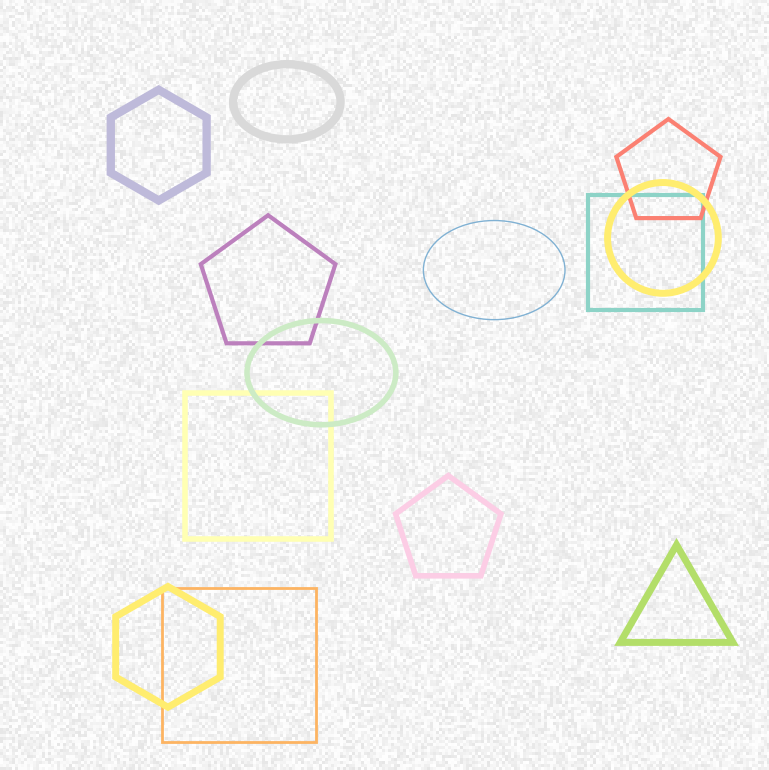[{"shape": "square", "thickness": 1.5, "radius": 0.37, "center": [0.838, 0.672]}, {"shape": "square", "thickness": 2, "radius": 0.47, "center": [0.335, 0.395]}, {"shape": "hexagon", "thickness": 3, "radius": 0.36, "center": [0.206, 0.812]}, {"shape": "pentagon", "thickness": 1.5, "radius": 0.36, "center": [0.868, 0.774]}, {"shape": "oval", "thickness": 0.5, "radius": 0.46, "center": [0.642, 0.649]}, {"shape": "square", "thickness": 1, "radius": 0.5, "center": [0.311, 0.136]}, {"shape": "triangle", "thickness": 2.5, "radius": 0.42, "center": [0.879, 0.208]}, {"shape": "pentagon", "thickness": 2, "radius": 0.36, "center": [0.582, 0.31]}, {"shape": "oval", "thickness": 3, "radius": 0.35, "center": [0.373, 0.868]}, {"shape": "pentagon", "thickness": 1.5, "radius": 0.46, "center": [0.348, 0.629]}, {"shape": "oval", "thickness": 2, "radius": 0.48, "center": [0.417, 0.516]}, {"shape": "hexagon", "thickness": 2.5, "radius": 0.39, "center": [0.218, 0.16]}, {"shape": "circle", "thickness": 2.5, "radius": 0.36, "center": [0.861, 0.691]}]